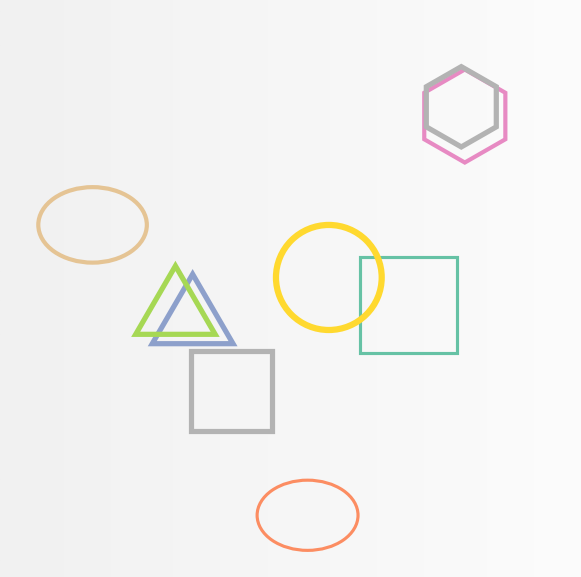[{"shape": "square", "thickness": 1.5, "radius": 0.42, "center": [0.703, 0.471]}, {"shape": "oval", "thickness": 1.5, "radius": 0.43, "center": [0.529, 0.107]}, {"shape": "triangle", "thickness": 2.5, "radius": 0.4, "center": [0.331, 0.444]}, {"shape": "hexagon", "thickness": 2, "radius": 0.4, "center": [0.8, 0.798]}, {"shape": "triangle", "thickness": 2.5, "radius": 0.39, "center": [0.302, 0.46]}, {"shape": "circle", "thickness": 3, "radius": 0.45, "center": [0.566, 0.519]}, {"shape": "oval", "thickness": 2, "radius": 0.47, "center": [0.159, 0.61]}, {"shape": "square", "thickness": 2.5, "radius": 0.35, "center": [0.398, 0.322]}, {"shape": "hexagon", "thickness": 2.5, "radius": 0.35, "center": [0.794, 0.814]}]